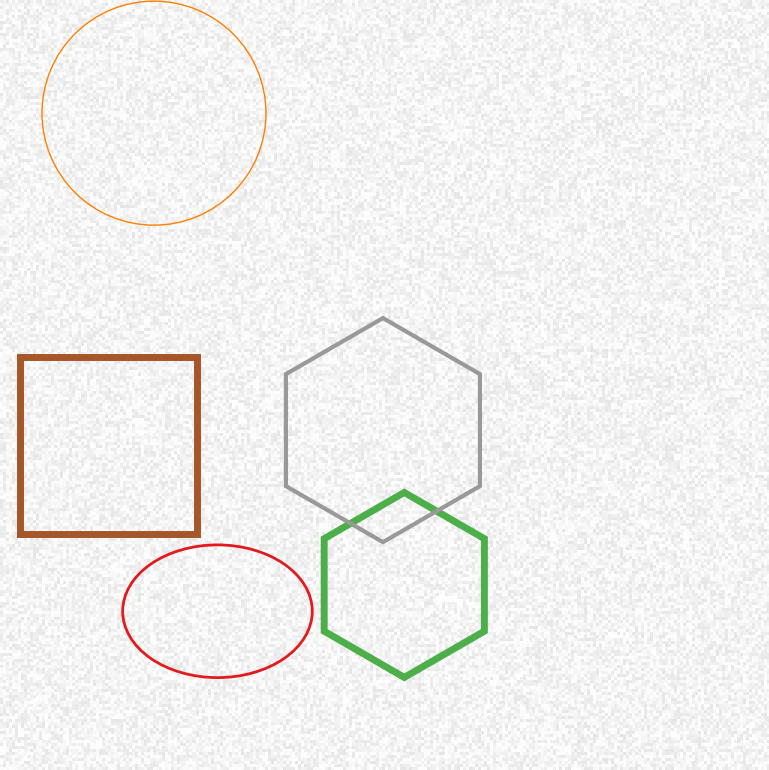[{"shape": "oval", "thickness": 1, "radius": 0.62, "center": [0.282, 0.206]}, {"shape": "hexagon", "thickness": 2.5, "radius": 0.6, "center": [0.525, 0.24]}, {"shape": "circle", "thickness": 0.5, "radius": 0.73, "center": [0.2, 0.853]}, {"shape": "square", "thickness": 2.5, "radius": 0.58, "center": [0.141, 0.422]}, {"shape": "hexagon", "thickness": 1.5, "radius": 0.73, "center": [0.497, 0.441]}]